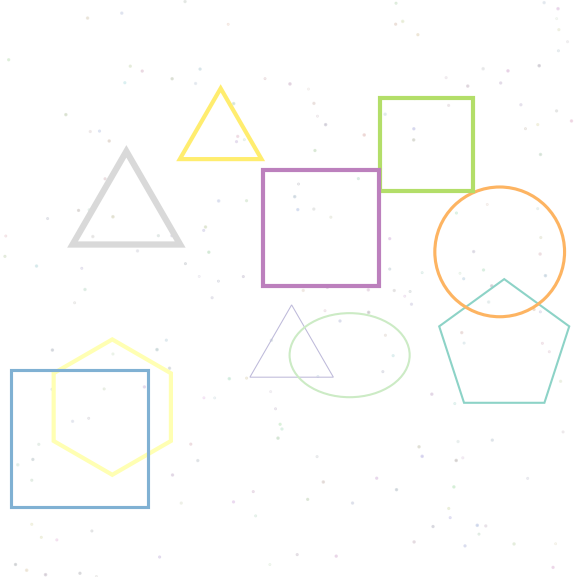[{"shape": "pentagon", "thickness": 1, "radius": 0.59, "center": [0.873, 0.397]}, {"shape": "hexagon", "thickness": 2, "radius": 0.59, "center": [0.194, 0.294]}, {"shape": "triangle", "thickness": 0.5, "radius": 0.42, "center": [0.505, 0.388]}, {"shape": "square", "thickness": 1.5, "radius": 0.59, "center": [0.137, 0.24]}, {"shape": "circle", "thickness": 1.5, "radius": 0.56, "center": [0.865, 0.563]}, {"shape": "square", "thickness": 2, "radius": 0.4, "center": [0.738, 0.749]}, {"shape": "triangle", "thickness": 3, "radius": 0.54, "center": [0.219, 0.63]}, {"shape": "square", "thickness": 2, "radius": 0.5, "center": [0.556, 0.604]}, {"shape": "oval", "thickness": 1, "radius": 0.52, "center": [0.605, 0.384]}, {"shape": "triangle", "thickness": 2, "radius": 0.41, "center": [0.382, 0.764]}]